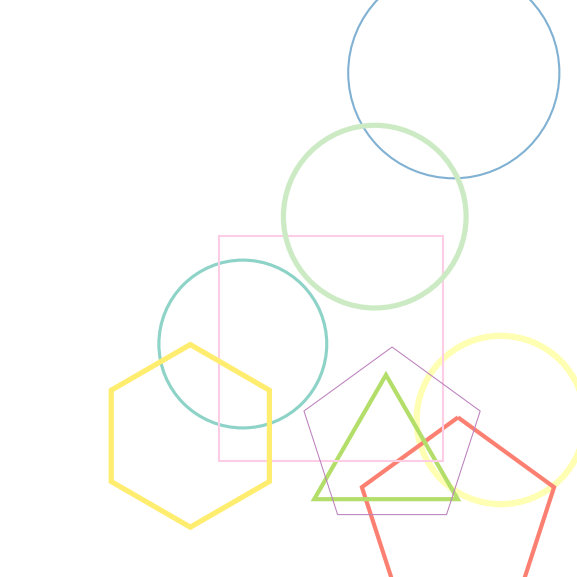[{"shape": "circle", "thickness": 1.5, "radius": 0.73, "center": [0.42, 0.403]}, {"shape": "circle", "thickness": 3, "radius": 0.73, "center": [0.867, 0.272]}, {"shape": "pentagon", "thickness": 2, "radius": 0.87, "center": [0.793, 0.101]}, {"shape": "circle", "thickness": 1, "radius": 0.91, "center": [0.786, 0.873]}, {"shape": "triangle", "thickness": 2, "radius": 0.72, "center": [0.668, 0.206]}, {"shape": "square", "thickness": 1, "radius": 0.97, "center": [0.573, 0.396]}, {"shape": "pentagon", "thickness": 0.5, "radius": 0.8, "center": [0.679, 0.238]}, {"shape": "circle", "thickness": 2.5, "radius": 0.79, "center": [0.649, 0.624]}, {"shape": "hexagon", "thickness": 2.5, "radius": 0.79, "center": [0.33, 0.244]}]